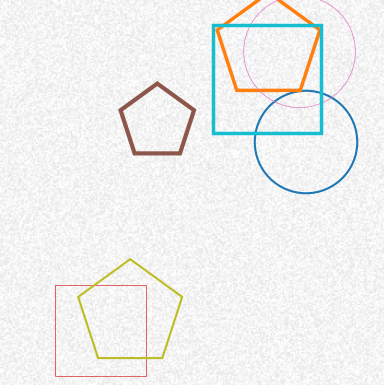[{"shape": "circle", "thickness": 1.5, "radius": 0.67, "center": [0.795, 0.631]}, {"shape": "pentagon", "thickness": 2.5, "radius": 0.7, "center": [0.698, 0.879]}, {"shape": "square", "thickness": 0.5, "radius": 0.59, "center": [0.261, 0.142]}, {"shape": "pentagon", "thickness": 3, "radius": 0.5, "center": [0.409, 0.683]}, {"shape": "circle", "thickness": 0.5, "radius": 0.72, "center": [0.778, 0.866]}, {"shape": "pentagon", "thickness": 1.5, "radius": 0.71, "center": [0.338, 0.185]}, {"shape": "square", "thickness": 2.5, "radius": 0.7, "center": [0.694, 0.794]}]